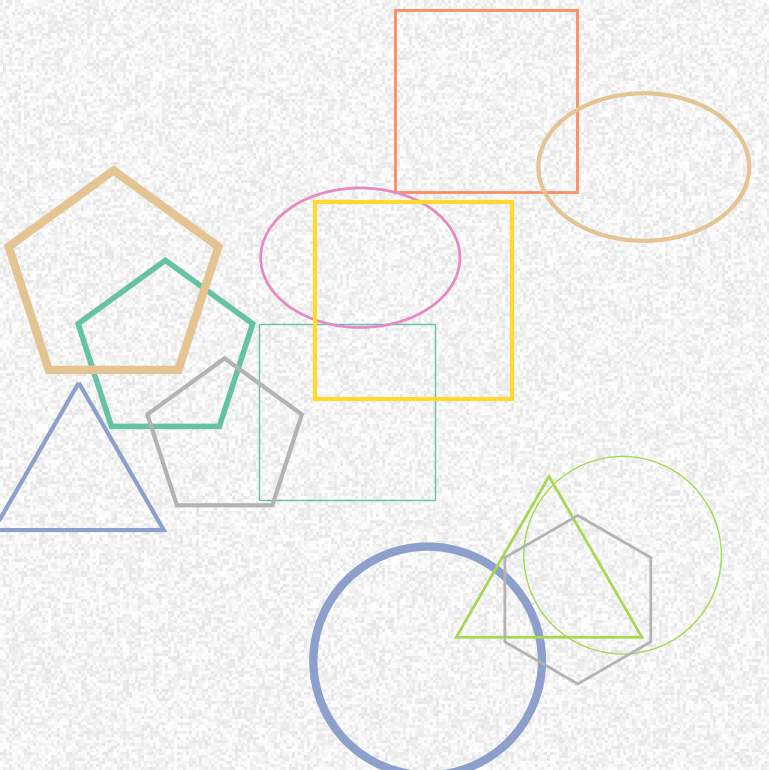[{"shape": "pentagon", "thickness": 2, "radius": 0.6, "center": [0.215, 0.543]}, {"shape": "square", "thickness": 0.5, "radius": 0.57, "center": [0.451, 0.465]}, {"shape": "square", "thickness": 1, "radius": 0.59, "center": [0.631, 0.869]}, {"shape": "circle", "thickness": 3, "radius": 0.74, "center": [0.555, 0.142]}, {"shape": "triangle", "thickness": 1.5, "radius": 0.64, "center": [0.102, 0.375]}, {"shape": "oval", "thickness": 1, "radius": 0.65, "center": [0.468, 0.665]}, {"shape": "circle", "thickness": 0.5, "radius": 0.64, "center": [0.809, 0.279]}, {"shape": "triangle", "thickness": 1, "radius": 0.7, "center": [0.713, 0.242]}, {"shape": "square", "thickness": 1.5, "radius": 0.64, "center": [0.537, 0.61]}, {"shape": "oval", "thickness": 1.5, "radius": 0.68, "center": [0.836, 0.783]}, {"shape": "pentagon", "thickness": 3, "radius": 0.72, "center": [0.147, 0.635]}, {"shape": "pentagon", "thickness": 1.5, "radius": 0.53, "center": [0.292, 0.429]}, {"shape": "hexagon", "thickness": 1, "radius": 0.55, "center": [0.75, 0.221]}]